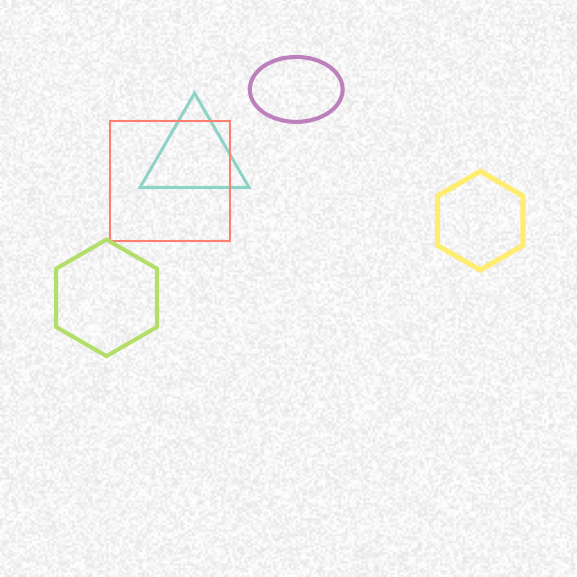[{"shape": "triangle", "thickness": 1.5, "radius": 0.54, "center": [0.337, 0.729]}, {"shape": "square", "thickness": 1, "radius": 0.52, "center": [0.294, 0.685]}, {"shape": "hexagon", "thickness": 2, "radius": 0.5, "center": [0.185, 0.483]}, {"shape": "oval", "thickness": 2, "radius": 0.4, "center": [0.513, 0.844]}, {"shape": "hexagon", "thickness": 2.5, "radius": 0.43, "center": [0.832, 0.617]}]